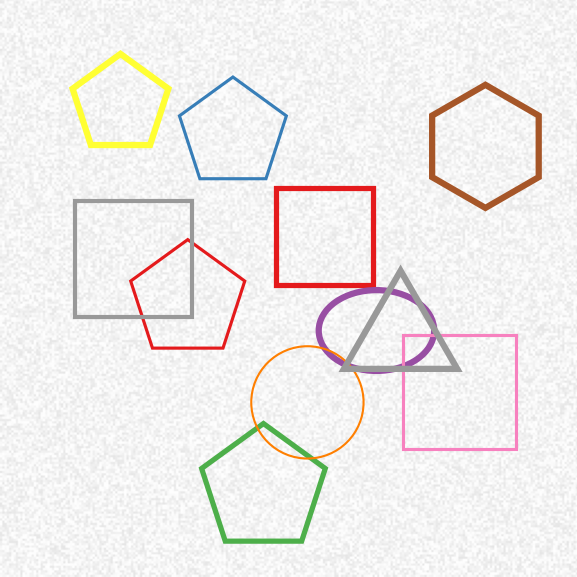[{"shape": "square", "thickness": 2.5, "radius": 0.42, "center": [0.562, 0.589]}, {"shape": "pentagon", "thickness": 1.5, "radius": 0.52, "center": [0.325, 0.48]}, {"shape": "pentagon", "thickness": 1.5, "radius": 0.49, "center": [0.403, 0.768]}, {"shape": "pentagon", "thickness": 2.5, "radius": 0.56, "center": [0.456, 0.153]}, {"shape": "oval", "thickness": 3, "radius": 0.5, "center": [0.652, 0.427]}, {"shape": "circle", "thickness": 1, "radius": 0.49, "center": [0.532, 0.302]}, {"shape": "pentagon", "thickness": 3, "radius": 0.44, "center": [0.209, 0.819]}, {"shape": "hexagon", "thickness": 3, "radius": 0.53, "center": [0.841, 0.746]}, {"shape": "square", "thickness": 1.5, "radius": 0.49, "center": [0.796, 0.32]}, {"shape": "square", "thickness": 2, "radius": 0.5, "center": [0.231, 0.551]}, {"shape": "triangle", "thickness": 3, "radius": 0.57, "center": [0.694, 0.417]}]